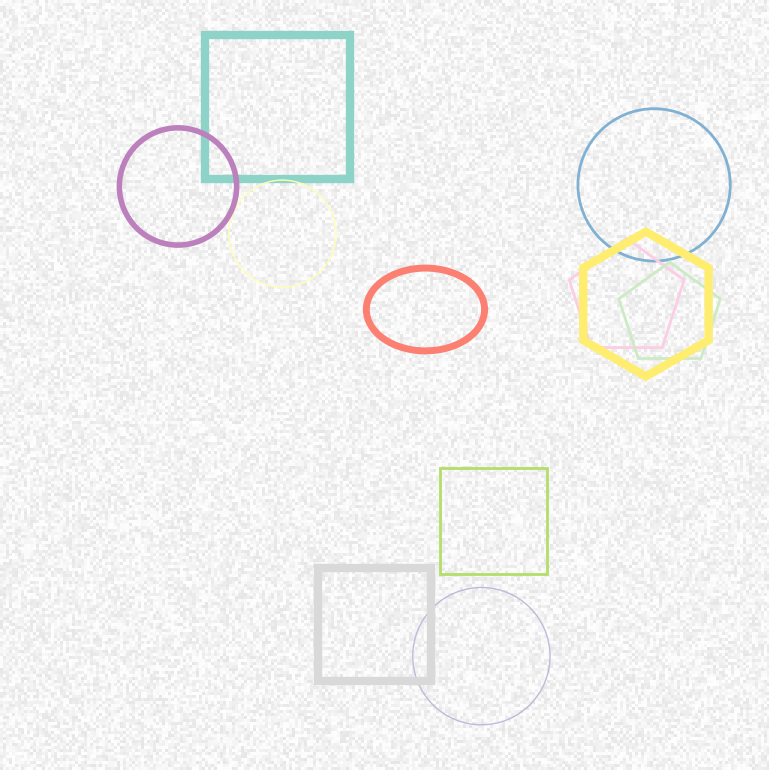[{"shape": "square", "thickness": 3, "radius": 0.47, "center": [0.36, 0.861]}, {"shape": "circle", "thickness": 0.5, "radius": 0.35, "center": [0.367, 0.697]}, {"shape": "circle", "thickness": 0.5, "radius": 0.45, "center": [0.625, 0.148]}, {"shape": "oval", "thickness": 2.5, "radius": 0.38, "center": [0.553, 0.598]}, {"shape": "circle", "thickness": 1, "radius": 0.49, "center": [0.849, 0.76]}, {"shape": "square", "thickness": 1, "radius": 0.35, "center": [0.641, 0.323]}, {"shape": "pentagon", "thickness": 1, "radius": 0.39, "center": [0.814, 0.612]}, {"shape": "square", "thickness": 3, "radius": 0.37, "center": [0.486, 0.189]}, {"shape": "circle", "thickness": 2, "radius": 0.38, "center": [0.231, 0.758]}, {"shape": "pentagon", "thickness": 1, "radius": 0.35, "center": [0.87, 0.59]}, {"shape": "hexagon", "thickness": 3, "radius": 0.47, "center": [0.839, 0.605]}]